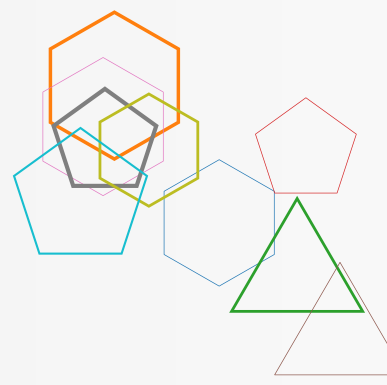[{"shape": "hexagon", "thickness": 0.5, "radius": 0.82, "center": [0.566, 0.421]}, {"shape": "hexagon", "thickness": 2.5, "radius": 0.95, "center": [0.295, 0.778]}, {"shape": "triangle", "thickness": 2, "radius": 0.98, "center": [0.767, 0.289]}, {"shape": "pentagon", "thickness": 0.5, "radius": 0.68, "center": [0.789, 0.609]}, {"shape": "triangle", "thickness": 0.5, "radius": 0.97, "center": [0.877, 0.124]}, {"shape": "hexagon", "thickness": 0.5, "radius": 0.9, "center": [0.266, 0.671]}, {"shape": "pentagon", "thickness": 3, "radius": 0.7, "center": [0.271, 0.63]}, {"shape": "hexagon", "thickness": 2, "radius": 0.73, "center": [0.384, 0.61]}, {"shape": "pentagon", "thickness": 1.5, "radius": 0.9, "center": [0.208, 0.487]}]